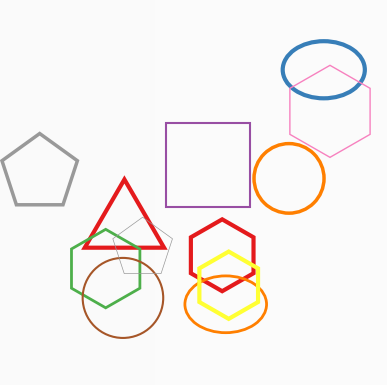[{"shape": "hexagon", "thickness": 3, "radius": 0.47, "center": [0.573, 0.337]}, {"shape": "triangle", "thickness": 3, "radius": 0.59, "center": [0.321, 0.416]}, {"shape": "oval", "thickness": 3, "radius": 0.53, "center": [0.836, 0.819]}, {"shape": "hexagon", "thickness": 2, "radius": 0.51, "center": [0.273, 0.302]}, {"shape": "square", "thickness": 1.5, "radius": 0.54, "center": [0.537, 0.571]}, {"shape": "circle", "thickness": 2.5, "radius": 0.45, "center": [0.746, 0.537]}, {"shape": "oval", "thickness": 2, "radius": 0.53, "center": [0.583, 0.21]}, {"shape": "hexagon", "thickness": 3, "radius": 0.44, "center": [0.59, 0.259]}, {"shape": "circle", "thickness": 1.5, "radius": 0.52, "center": [0.317, 0.226]}, {"shape": "hexagon", "thickness": 1, "radius": 0.6, "center": [0.852, 0.711]}, {"shape": "pentagon", "thickness": 2.5, "radius": 0.51, "center": [0.102, 0.551]}, {"shape": "pentagon", "thickness": 0.5, "radius": 0.4, "center": [0.368, 0.355]}]